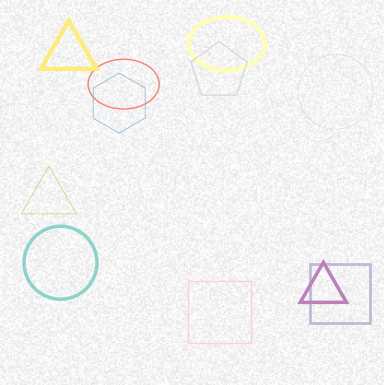[{"shape": "circle", "thickness": 2.5, "radius": 0.47, "center": [0.157, 0.318]}, {"shape": "oval", "thickness": 3, "radius": 0.49, "center": [0.589, 0.887]}, {"shape": "square", "thickness": 2, "radius": 0.39, "center": [0.883, 0.238]}, {"shape": "oval", "thickness": 1, "radius": 0.46, "center": [0.321, 0.782]}, {"shape": "hexagon", "thickness": 0.5, "radius": 0.39, "center": [0.31, 0.732]}, {"shape": "triangle", "thickness": 0.5, "radius": 0.41, "center": [0.127, 0.486]}, {"shape": "square", "thickness": 1, "radius": 0.4, "center": [0.57, 0.189]}, {"shape": "pentagon", "thickness": 1, "radius": 0.38, "center": [0.569, 0.815]}, {"shape": "triangle", "thickness": 2.5, "radius": 0.35, "center": [0.84, 0.249]}, {"shape": "circle", "thickness": 0.5, "radius": 0.49, "center": [0.872, 0.762]}, {"shape": "triangle", "thickness": 3, "radius": 0.42, "center": [0.178, 0.863]}]